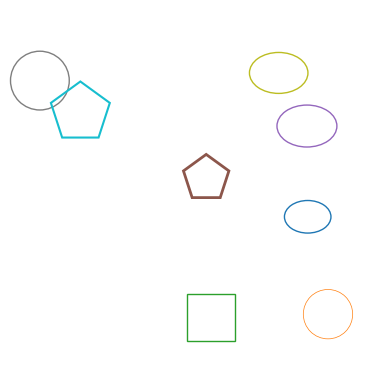[{"shape": "oval", "thickness": 1, "radius": 0.3, "center": [0.799, 0.437]}, {"shape": "circle", "thickness": 0.5, "radius": 0.32, "center": [0.852, 0.184]}, {"shape": "square", "thickness": 1, "radius": 0.31, "center": [0.548, 0.175]}, {"shape": "oval", "thickness": 1, "radius": 0.39, "center": [0.797, 0.673]}, {"shape": "pentagon", "thickness": 2, "radius": 0.31, "center": [0.536, 0.537]}, {"shape": "circle", "thickness": 1, "radius": 0.38, "center": [0.104, 0.791]}, {"shape": "oval", "thickness": 1, "radius": 0.38, "center": [0.724, 0.811]}, {"shape": "pentagon", "thickness": 1.5, "radius": 0.4, "center": [0.209, 0.708]}]